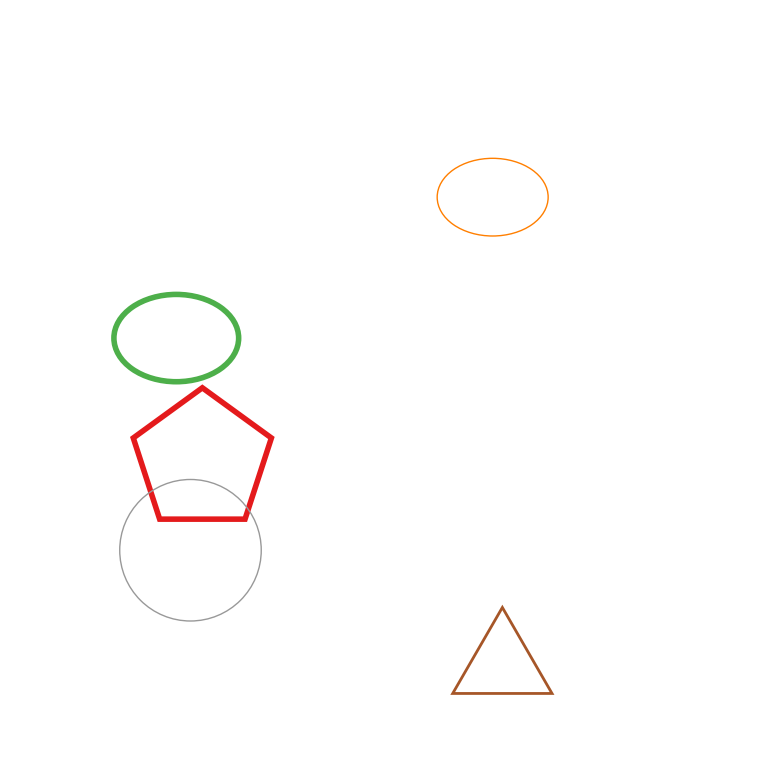[{"shape": "pentagon", "thickness": 2, "radius": 0.47, "center": [0.263, 0.402]}, {"shape": "oval", "thickness": 2, "radius": 0.4, "center": [0.229, 0.561]}, {"shape": "oval", "thickness": 0.5, "radius": 0.36, "center": [0.64, 0.744]}, {"shape": "triangle", "thickness": 1, "radius": 0.37, "center": [0.652, 0.137]}, {"shape": "circle", "thickness": 0.5, "radius": 0.46, "center": [0.247, 0.285]}]